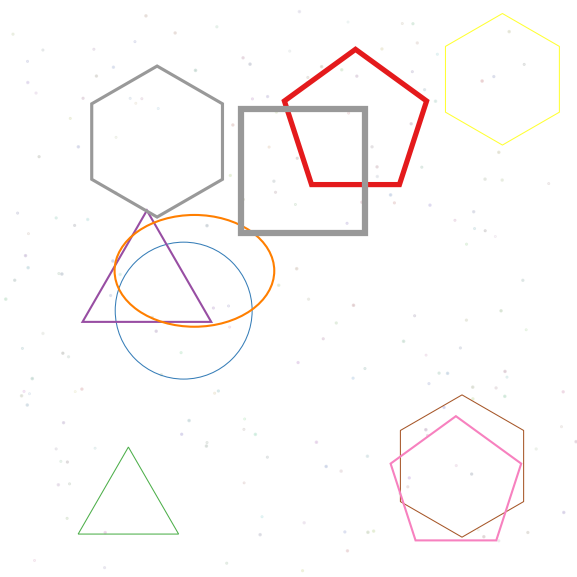[{"shape": "pentagon", "thickness": 2.5, "radius": 0.65, "center": [0.616, 0.784]}, {"shape": "circle", "thickness": 0.5, "radius": 0.59, "center": [0.318, 0.461]}, {"shape": "triangle", "thickness": 0.5, "radius": 0.5, "center": [0.222, 0.125]}, {"shape": "triangle", "thickness": 1, "radius": 0.64, "center": [0.254, 0.506]}, {"shape": "oval", "thickness": 1, "radius": 0.69, "center": [0.337, 0.53]}, {"shape": "hexagon", "thickness": 0.5, "radius": 0.57, "center": [0.87, 0.862]}, {"shape": "hexagon", "thickness": 0.5, "radius": 0.62, "center": [0.8, 0.192]}, {"shape": "pentagon", "thickness": 1, "radius": 0.59, "center": [0.789, 0.16]}, {"shape": "hexagon", "thickness": 1.5, "radius": 0.65, "center": [0.272, 0.754]}, {"shape": "square", "thickness": 3, "radius": 0.54, "center": [0.525, 0.703]}]